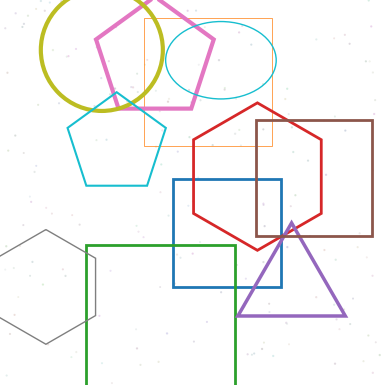[{"shape": "square", "thickness": 2, "radius": 0.7, "center": [0.589, 0.396]}, {"shape": "square", "thickness": 0.5, "radius": 0.83, "center": [0.54, 0.788]}, {"shape": "square", "thickness": 2, "radius": 0.97, "center": [0.418, 0.17]}, {"shape": "hexagon", "thickness": 2, "radius": 0.96, "center": [0.669, 0.541]}, {"shape": "triangle", "thickness": 2.5, "radius": 0.81, "center": [0.757, 0.26]}, {"shape": "square", "thickness": 2, "radius": 0.75, "center": [0.815, 0.538]}, {"shape": "pentagon", "thickness": 3, "radius": 0.8, "center": [0.402, 0.848]}, {"shape": "hexagon", "thickness": 1, "radius": 0.74, "center": [0.119, 0.255]}, {"shape": "circle", "thickness": 3, "radius": 0.79, "center": [0.265, 0.87]}, {"shape": "oval", "thickness": 1, "radius": 0.72, "center": [0.574, 0.844]}, {"shape": "pentagon", "thickness": 1.5, "radius": 0.67, "center": [0.303, 0.626]}]